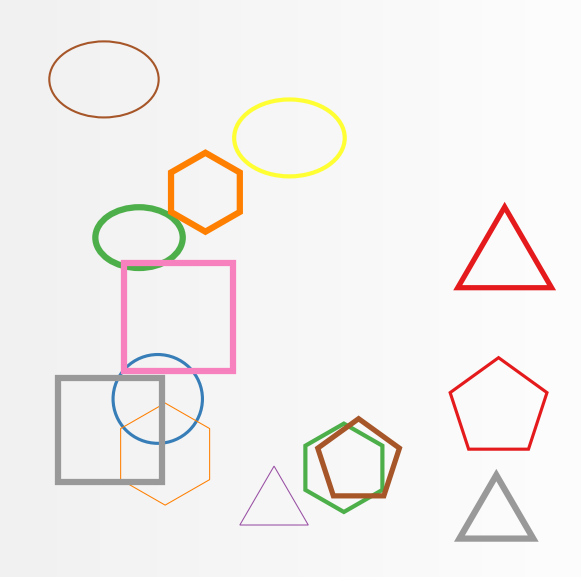[{"shape": "pentagon", "thickness": 1.5, "radius": 0.44, "center": [0.858, 0.292]}, {"shape": "triangle", "thickness": 2.5, "radius": 0.47, "center": [0.868, 0.548]}, {"shape": "circle", "thickness": 1.5, "radius": 0.38, "center": [0.271, 0.308]}, {"shape": "hexagon", "thickness": 2, "radius": 0.38, "center": [0.592, 0.189]}, {"shape": "oval", "thickness": 3, "radius": 0.38, "center": [0.239, 0.588]}, {"shape": "triangle", "thickness": 0.5, "radius": 0.34, "center": [0.471, 0.124]}, {"shape": "hexagon", "thickness": 3, "radius": 0.34, "center": [0.353, 0.666]}, {"shape": "hexagon", "thickness": 0.5, "radius": 0.44, "center": [0.284, 0.213]}, {"shape": "oval", "thickness": 2, "radius": 0.48, "center": [0.498, 0.76]}, {"shape": "pentagon", "thickness": 2.5, "radius": 0.37, "center": [0.617, 0.2]}, {"shape": "oval", "thickness": 1, "radius": 0.47, "center": [0.179, 0.862]}, {"shape": "square", "thickness": 3, "radius": 0.47, "center": [0.307, 0.45]}, {"shape": "square", "thickness": 3, "radius": 0.45, "center": [0.189, 0.254]}, {"shape": "triangle", "thickness": 3, "radius": 0.37, "center": [0.854, 0.103]}]